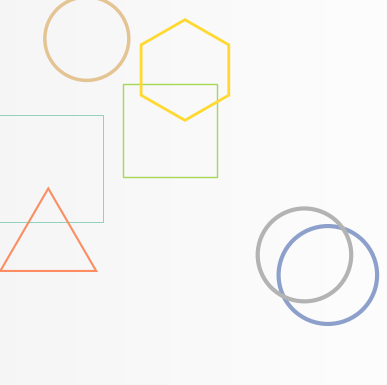[{"shape": "square", "thickness": 0.5, "radius": 0.7, "center": [0.126, 0.562]}, {"shape": "triangle", "thickness": 1.5, "radius": 0.71, "center": [0.125, 0.368]}, {"shape": "circle", "thickness": 3, "radius": 0.64, "center": [0.846, 0.286]}, {"shape": "square", "thickness": 1, "radius": 0.61, "center": [0.439, 0.661]}, {"shape": "hexagon", "thickness": 2, "radius": 0.65, "center": [0.477, 0.818]}, {"shape": "circle", "thickness": 2.5, "radius": 0.54, "center": [0.224, 0.9]}, {"shape": "circle", "thickness": 3, "radius": 0.6, "center": [0.786, 0.338]}]